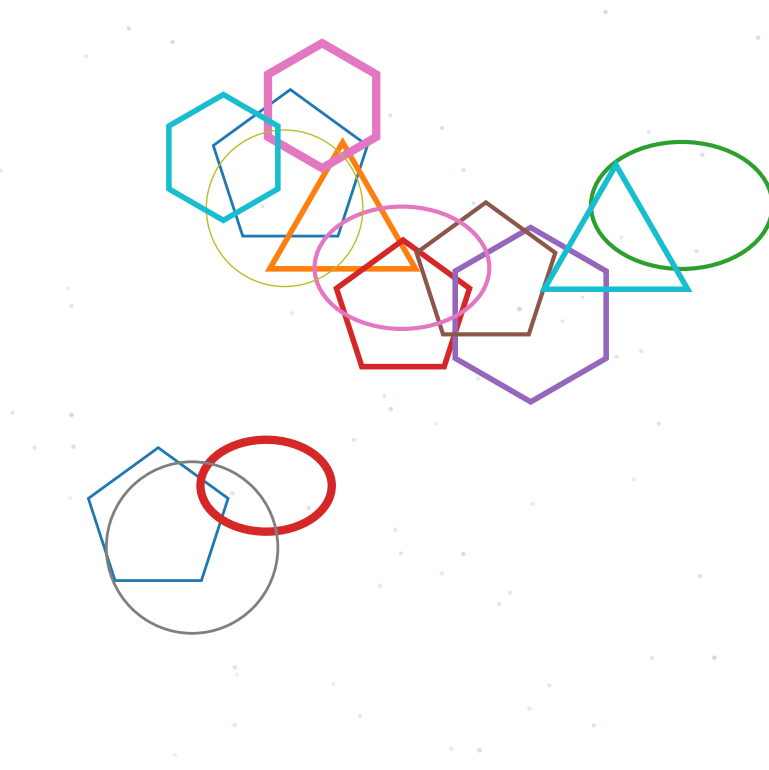[{"shape": "pentagon", "thickness": 1, "radius": 0.48, "center": [0.206, 0.323]}, {"shape": "pentagon", "thickness": 1, "radius": 0.53, "center": [0.377, 0.778]}, {"shape": "triangle", "thickness": 2, "radius": 0.55, "center": [0.445, 0.706]}, {"shape": "oval", "thickness": 1.5, "radius": 0.59, "center": [0.885, 0.733]}, {"shape": "oval", "thickness": 3, "radius": 0.43, "center": [0.346, 0.369]}, {"shape": "pentagon", "thickness": 2, "radius": 0.45, "center": [0.523, 0.597]}, {"shape": "hexagon", "thickness": 2, "radius": 0.57, "center": [0.689, 0.591]}, {"shape": "pentagon", "thickness": 1.5, "radius": 0.47, "center": [0.631, 0.642]}, {"shape": "oval", "thickness": 1.5, "radius": 0.57, "center": [0.522, 0.652]}, {"shape": "hexagon", "thickness": 3, "radius": 0.41, "center": [0.418, 0.863]}, {"shape": "circle", "thickness": 1, "radius": 0.56, "center": [0.249, 0.289]}, {"shape": "circle", "thickness": 0.5, "radius": 0.51, "center": [0.37, 0.729]}, {"shape": "triangle", "thickness": 2, "radius": 0.54, "center": [0.8, 0.678]}, {"shape": "hexagon", "thickness": 2, "radius": 0.41, "center": [0.29, 0.795]}]